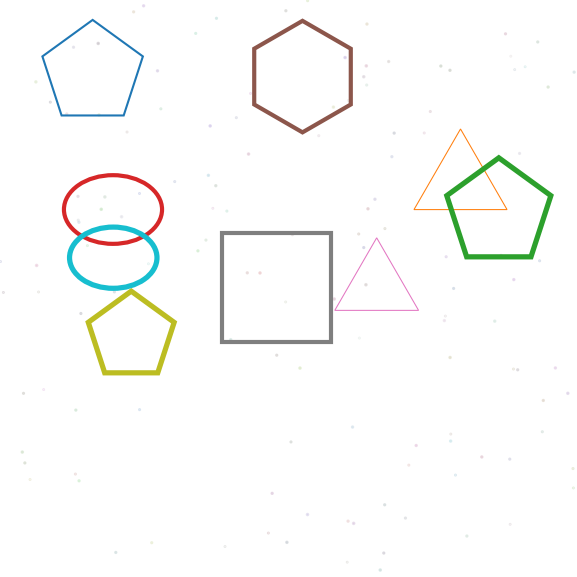[{"shape": "pentagon", "thickness": 1, "radius": 0.46, "center": [0.16, 0.873]}, {"shape": "triangle", "thickness": 0.5, "radius": 0.47, "center": [0.797, 0.683]}, {"shape": "pentagon", "thickness": 2.5, "radius": 0.47, "center": [0.864, 0.631]}, {"shape": "oval", "thickness": 2, "radius": 0.42, "center": [0.196, 0.636]}, {"shape": "hexagon", "thickness": 2, "radius": 0.48, "center": [0.524, 0.866]}, {"shape": "triangle", "thickness": 0.5, "radius": 0.42, "center": [0.652, 0.504]}, {"shape": "square", "thickness": 2, "radius": 0.47, "center": [0.479, 0.501]}, {"shape": "pentagon", "thickness": 2.5, "radius": 0.39, "center": [0.227, 0.417]}, {"shape": "oval", "thickness": 2.5, "radius": 0.38, "center": [0.196, 0.553]}]